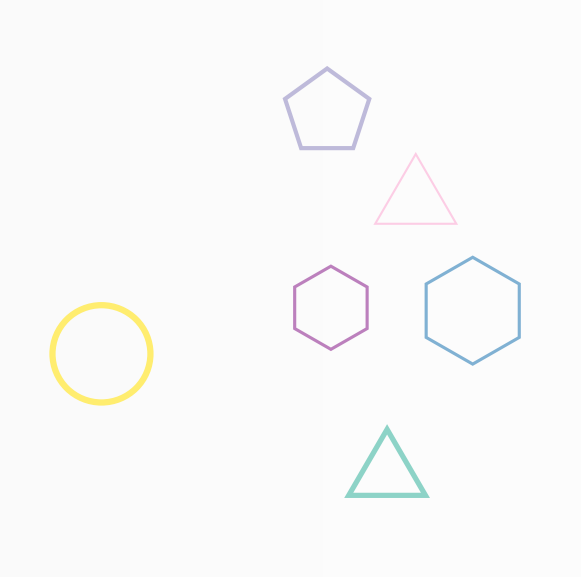[{"shape": "triangle", "thickness": 2.5, "radius": 0.38, "center": [0.666, 0.179]}, {"shape": "pentagon", "thickness": 2, "radius": 0.38, "center": [0.563, 0.804]}, {"shape": "hexagon", "thickness": 1.5, "radius": 0.46, "center": [0.813, 0.461]}, {"shape": "triangle", "thickness": 1, "radius": 0.4, "center": [0.715, 0.652]}, {"shape": "hexagon", "thickness": 1.5, "radius": 0.36, "center": [0.569, 0.466]}, {"shape": "circle", "thickness": 3, "radius": 0.42, "center": [0.175, 0.386]}]